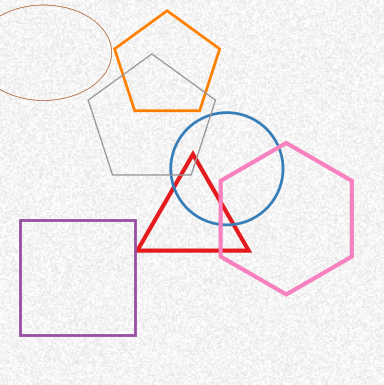[{"shape": "triangle", "thickness": 3, "radius": 0.84, "center": [0.501, 0.433]}, {"shape": "circle", "thickness": 2, "radius": 0.73, "center": [0.589, 0.562]}, {"shape": "square", "thickness": 2, "radius": 0.75, "center": [0.202, 0.279]}, {"shape": "pentagon", "thickness": 2, "radius": 0.72, "center": [0.434, 0.829]}, {"shape": "oval", "thickness": 0.5, "radius": 0.89, "center": [0.113, 0.863]}, {"shape": "hexagon", "thickness": 3, "radius": 0.98, "center": [0.743, 0.432]}, {"shape": "pentagon", "thickness": 1, "radius": 0.87, "center": [0.394, 0.686]}]